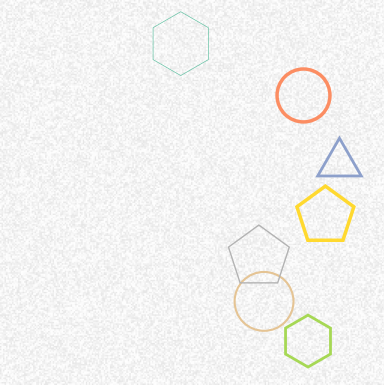[{"shape": "hexagon", "thickness": 0.5, "radius": 0.41, "center": [0.469, 0.887]}, {"shape": "circle", "thickness": 2.5, "radius": 0.34, "center": [0.788, 0.752]}, {"shape": "triangle", "thickness": 2, "radius": 0.33, "center": [0.882, 0.576]}, {"shape": "hexagon", "thickness": 2, "radius": 0.34, "center": [0.8, 0.114]}, {"shape": "pentagon", "thickness": 2.5, "radius": 0.39, "center": [0.845, 0.439]}, {"shape": "circle", "thickness": 1.5, "radius": 0.38, "center": [0.686, 0.217]}, {"shape": "pentagon", "thickness": 1, "radius": 0.42, "center": [0.672, 0.332]}]